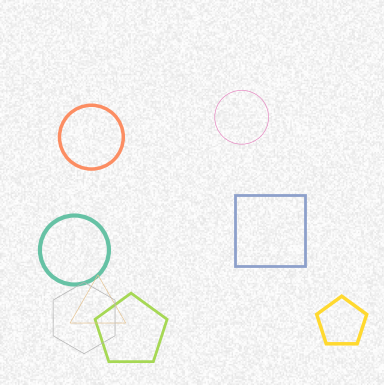[{"shape": "circle", "thickness": 3, "radius": 0.45, "center": [0.193, 0.351]}, {"shape": "circle", "thickness": 2.5, "radius": 0.41, "center": [0.237, 0.644]}, {"shape": "square", "thickness": 2, "radius": 0.46, "center": [0.702, 0.401]}, {"shape": "circle", "thickness": 0.5, "radius": 0.35, "center": [0.628, 0.695]}, {"shape": "pentagon", "thickness": 2, "radius": 0.49, "center": [0.34, 0.14]}, {"shape": "pentagon", "thickness": 2.5, "radius": 0.34, "center": [0.888, 0.162]}, {"shape": "triangle", "thickness": 0.5, "radius": 0.42, "center": [0.254, 0.203]}, {"shape": "hexagon", "thickness": 0.5, "radius": 0.46, "center": [0.218, 0.174]}]